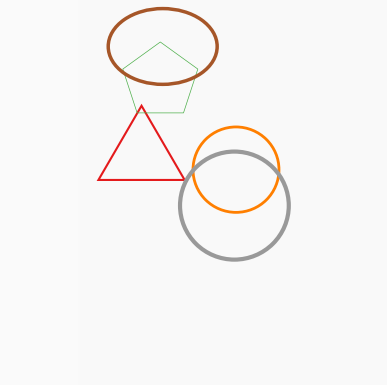[{"shape": "triangle", "thickness": 1.5, "radius": 0.64, "center": [0.365, 0.597]}, {"shape": "pentagon", "thickness": 0.5, "radius": 0.51, "center": [0.414, 0.789]}, {"shape": "circle", "thickness": 2, "radius": 0.55, "center": [0.609, 0.559]}, {"shape": "oval", "thickness": 2.5, "radius": 0.7, "center": [0.42, 0.879]}, {"shape": "circle", "thickness": 3, "radius": 0.7, "center": [0.605, 0.466]}]